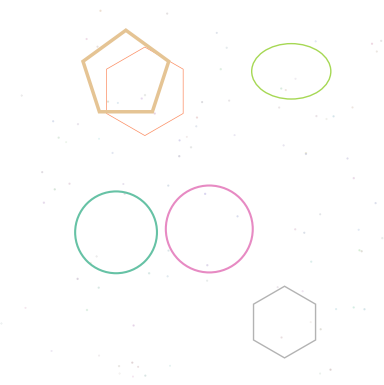[{"shape": "circle", "thickness": 1.5, "radius": 0.53, "center": [0.301, 0.397]}, {"shape": "hexagon", "thickness": 0.5, "radius": 0.57, "center": [0.376, 0.763]}, {"shape": "circle", "thickness": 1.5, "radius": 0.56, "center": [0.544, 0.405]}, {"shape": "oval", "thickness": 1, "radius": 0.51, "center": [0.757, 0.815]}, {"shape": "pentagon", "thickness": 2.5, "radius": 0.59, "center": [0.327, 0.804]}, {"shape": "hexagon", "thickness": 1, "radius": 0.47, "center": [0.739, 0.163]}]